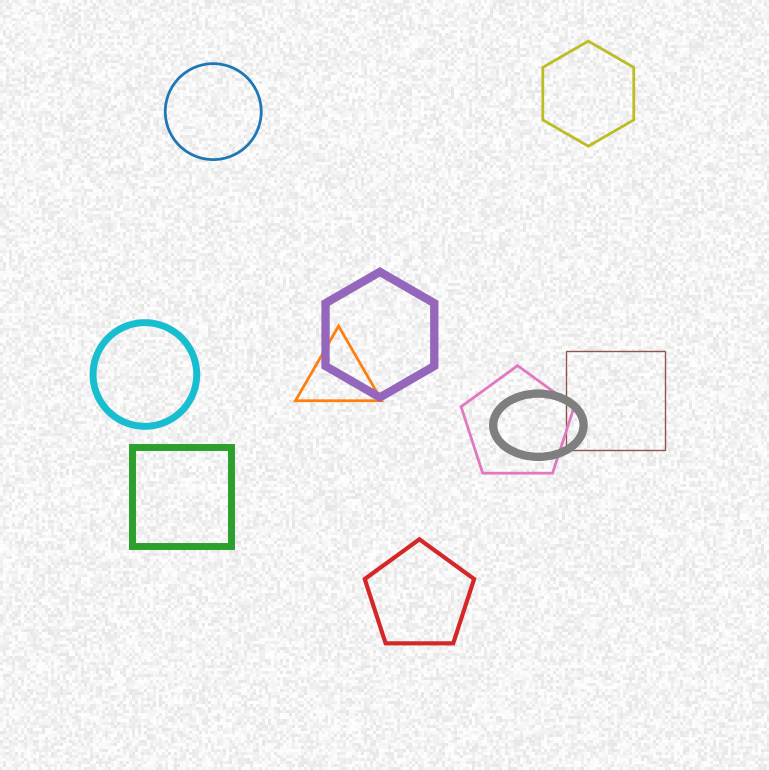[{"shape": "circle", "thickness": 1, "radius": 0.31, "center": [0.277, 0.855]}, {"shape": "triangle", "thickness": 1, "radius": 0.32, "center": [0.44, 0.512]}, {"shape": "square", "thickness": 2.5, "radius": 0.32, "center": [0.236, 0.355]}, {"shape": "pentagon", "thickness": 1.5, "radius": 0.37, "center": [0.545, 0.225]}, {"shape": "hexagon", "thickness": 3, "radius": 0.41, "center": [0.493, 0.565]}, {"shape": "square", "thickness": 0.5, "radius": 0.32, "center": [0.799, 0.48]}, {"shape": "pentagon", "thickness": 1, "radius": 0.39, "center": [0.672, 0.448]}, {"shape": "oval", "thickness": 3, "radius": 0.29, "center": [0.699, 0.448]}, {"shape": "hexagon", "thickness": 1, "radius": 0.34, "center": [0.764, 0.878]}, {"shape": "circle", "thickness": 2.5, "radius": 0.34, "center": [0.188, 0.514]}]